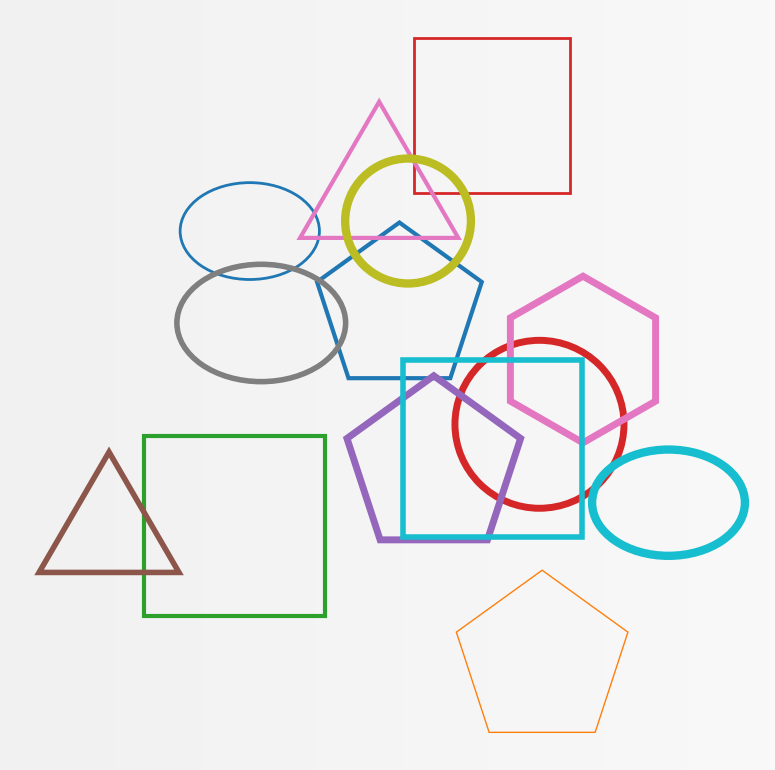[{"shape": "pentagon", "thickness": 1.5, "radius": 0.56, "center": [0.515, 0.599]}, {"shape": "oval", "thickness": 1, "radius": 0.45, "center": [0.322, 0.7]}, {"shape": "pentagon", "thickness": 0.5, "radius": 0.58, "center": [0.7, 0.143]}, {"shape": "square", "thickness": 1.5, "radius": 0.59, "center": [0.303, 0.317]}, {"shape": "circle", "thickness": 2.5, "radius": 0.55, "center": [0.696, 0.449]}, {"shape": "square", "thickness": 1, "radius": 0.5, "center": [0.635, 0.85]}, {"shape": "pentagon", "thickness": 2.5, "radius": 0.59, "center": [0.56, 0.394]}, {"shape": "triangle", "thickness": 2, "radius": 0.52, "center": [0.141, 0.309]}, {"shape": "hexagon", "thickness": 2.5, "radius": 0.54, "center": [0.752, 0.533]}, {"shape": "triangle", "thickness": 1.5, "radius": 0.59, "center": [0.489, 0.75]}, {"shape": "oval", "thickness": 2, "radius": 0.54, "center": [0.337, 0.581]}, {"shape": "circle", "thickness": 3, "radius": 0.41, "center": [0.527, 0.713]}, {"shape": "square", "thickness": 2, "radius": 0.58, "center": [0.635, 0.417]}, {"shape": "oval", "thickness": 3, "radius": 0.49, "center": [0.863, 0.347]}]